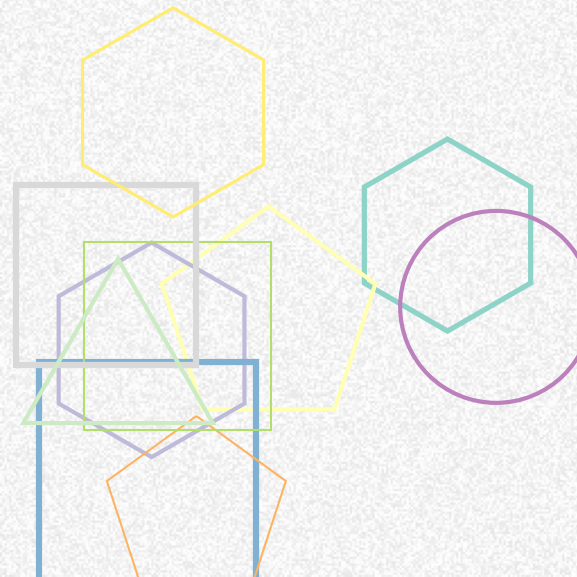[{"shape": "hexagon", "thickness": 2.5, "radius": 0.83, "center": [0.775, 0.592]}, {"shape": "pentagon", "thickness": 2, "radius": 0.97, "center": [0.465, 0.448]}, {"shape": "hexagon", "thickness": 2, "radius": 0.93, "center": [0.262, 0.393]}, {"shape": "square", "thickness": 3, "radius": 0.94, "center": [0.255, 0.185]}, {"shape": "pentagon", "thickness": 1, "radius": 0.81, "center": [0.34, 0.116]}, {"shape": "square", "thickness": 1, "radius": 0.81, "center": [0.307, 0.418]}, {"shape": "square", "thickness": 3, "radius": 0.78, "center": [0.184, 0.523]}, {"shape": "circle", "thickness": 2, "radius": 0.83, "center": [0.859, 0.468]}, {"shape": "triangle", "thickness": 2, "radius": 0.95, "center": [0.204, 0.361]}, {"shape": "hexagon", "thickness": 1.5, "radius": 0.91, "center": [0.3, 0.805]}]